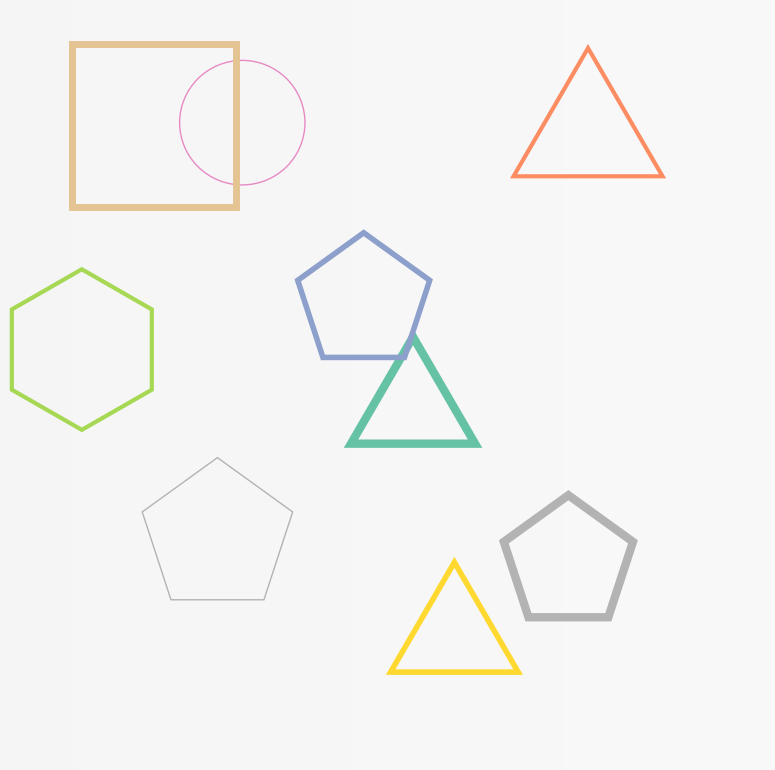[{"shape": "triangle", "thickness": 3, "radius": 0.46, "center": [0.533, 0.47]}, {"shape": "triangle", "thickness": 1.5, "radius": 0.55, "center": [0.759, 0.827]}, {"shape": "pentagon", "thickness": 2, "radius": 0.45, "center": [0.469, 0.608]}, {"shape": "circle", "thickness": 0.5, "radius": 0.4, "center": [0.313, 0.841]}, {"shape": "hexagon", "thickness": 1.5, "radius": 0.52, "center": [0.106, 0.546]}, {"shape": "triangle", "thickness": 2, "radius": 0.48, "center": [0.586, 0.175]}, {"shape": "square", "thickness": 2.5, "radius": 0.53, "center": [0.199, 0.837]}, {"shape": "pentagon", "thickness": 0.5, "radius": 0.51, "center": [0.281, 0.304]}, {"shape": "pentagon", "thickness": 3, "radius": 0.44, "center": [0.733, 0.269]}]